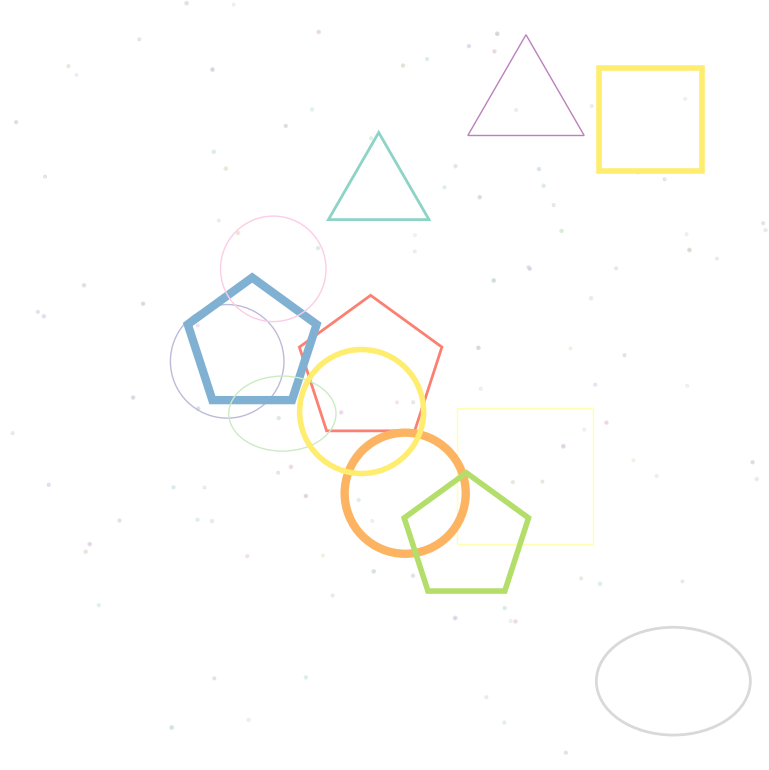[{"shape": "triangle", "thickness": 1, "radius": 0.38, "center": [0.492, 0.752]}, {"shape": "square", "thickness": 0.5, "radius": 0.44, "center": [0.682, 0.382]}, {"shape": "circle", "thickness": 0.5, "radius": 0.37, "center": [0.295, 0.531]}, {"shape": "pentagon", "thickness": 1, "radius": 0.49, "center": [0.481, 0.519]}, {"shape": "pentagon", "thickness": 3, "radius": 0.44, "center": [0.328, 0.552]}, {"shape": "circle", "thickness": 3, "radius": 0.39, "center": [0.526, 0.359]}, {"shape": "pentagon", "thickness": 2, "radius": 0.42, "center": [0.606, 0.301]}, {"shape": "circle", "thickness": 0.5, "radius": 0.34, "center": [0.355, 0.651]}, {"shape": "oval", "thickness": 1, "radius": 0.5, "center": [0.874, 0.115]}, {"shape": "triangle", "thickness": 0.5, "radius": 0.44, "center": [0.683, 0.868]}, {"shape": "oval", "thickness": 0.5, "radius": 0.35, "center": [0.367, 0.463]}, {"shape": "circle", "thickness": 2, "radius": 0.4, "center": [0.47, 0.466]}, {"shape": "square", "thickness": 2, "radius": 0.33, "center": [0.845, 0.845]}]